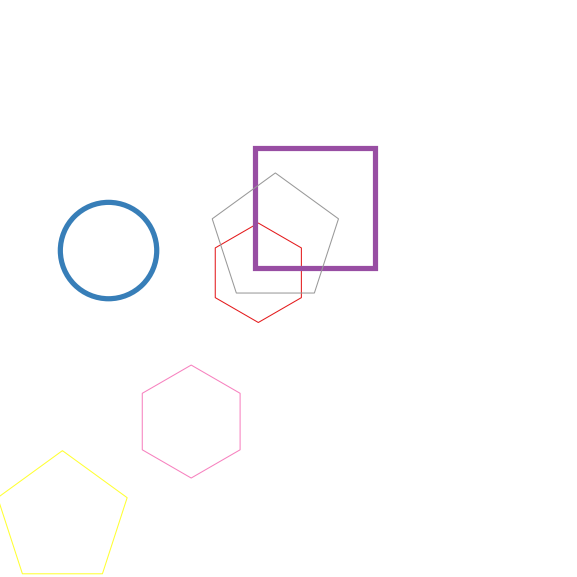[{"shape": "hexagon", "thickness": 0.5, "radius": 0.43, "center": [0.447, 0.527]}, {"shape": "circle", "thickness": 2.5, "radius": 0.42, "center": [0.188, 0.565]}, {"shape": "square", "thickness": 2.5, "radius": 0.52, "center": [0.546, 0.64]}, {"shape": "pentagon", "thickness": 0.5, "radius": 0.59, "center": [0.108, 0.101]}, {"shape": "hexagon", "thickness": 0.5, "radius": 0.49, "center": [0.331, 0.269]}, {"shape": "pentagon", "thickness": 0.5, "radius": 0.57, "center": [0.477, 0.585]}]